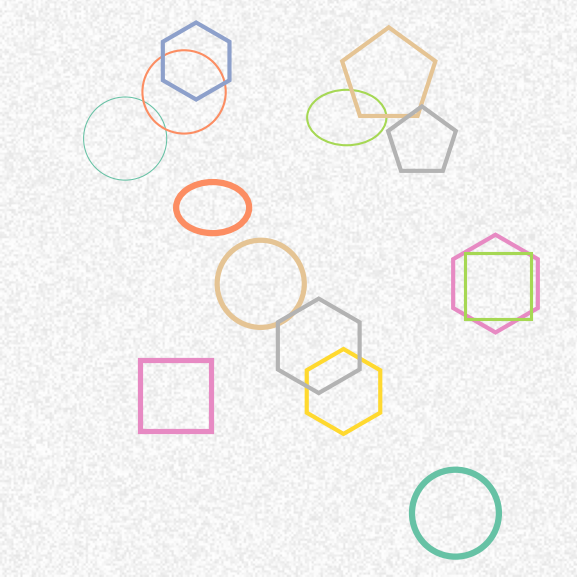[{"shape": "circle", "thickness": 0.5, "radius": 0.36, "center": [0.217, 0.759]}, {"shape": "circle", "thickness": 3, "radius": 0.38, "center": [0.789, 0.111]}, {"shape": "oval", "thickness": 3, "radius": 0.32, "center": [0.368, 0.64]}, {"shape": "circle", "thickness": 1, "radius": 0.36, "center": [0.319, 0.84]}, {"shape": "hexagon", "thickness": 2, "radius": 0.33, "center": [0.34, 0.893]}, {"shape": "square", "thickness": 2.5, "radius": 0.31, "center": [0.303, 0.315]}, {"shape": "hexagon", "thickness": 2, "radius": 0.42, "center": [0.858, 0.508]}, {"shape": "square", "thickness": 1.5, "radius": 0.29, "center": [0.863, 0.504]}, {"shape": "oval", "thickness": 1, "radius": 0.34, "center": [0.6, 0.796]}, {"shape": "hexagon", "thickness": 2, "radius": 0.37, "center": [0.595, 0.321]}, {"shape": "pentagon", "thickness": 2, "radius": 0.42, "center": [0.673, 0.867]}, {"shape": "circle", "thickness": 2.5, "radius": 0.38, "center": [0.451, 0.508]}, {"shape": "pentagon", "thickness": 2, "radius": 0.31, "center": [0.731, 0.753]}, {"shape": "hexagon", "thickness": 2, "radius": 0.41, "center": [0.552, 0.4]}]